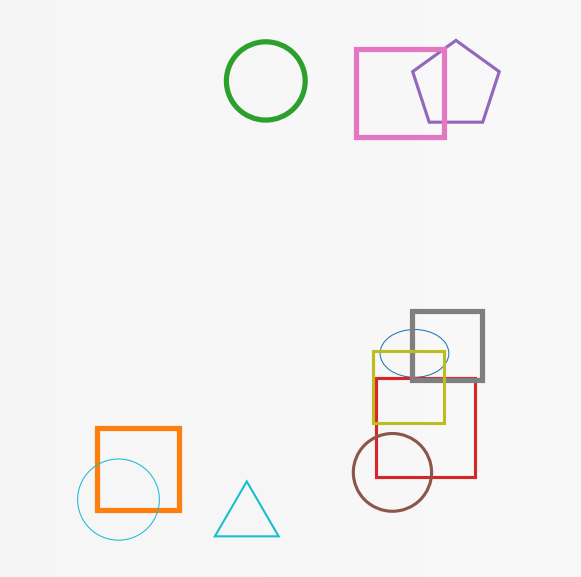[{"shape": "oval", "thickness": 0.5, "radius": 0.3, "center": [0.713, 0.387]}, {"shape": "square", "thickness": 2.5, "radius": 0.35, "center": [0.238, 0.187]}, {"shape": "circle", "thickness": 2.5, "radius": 0.34, "center": [0.457, 0.859]}, {"shape": "square", "thickness": 1.5, "radius": 0.43, "center": [0.732, 0.259]}, {"shape": "pentagon", "thickness": 1.5, "radius": 0.39, "center": [0.784, 0.851]}, {"shape": "circle", "thickness": 1.5, "radius": 0.34, "center": [0.675, 0.181]}, {"shape": "square", "thickness": 2.5, "radius": 0.38, "center": [0.688, 0.838]}, {"shape": "square", "thickness": 2.5, "radius": 0.3, "center": [0.769, 0.401]}, {"shape": "square", "thickness": 1.5, "radius": 0.31, "center": [0.703, 0.329]}, {"shape": "triangle", "thickness": 1, "radius": 0.32, "center": [0.425, 0.102]}, {"shape": "circle", "thickness": 0.5, "radius": 0.35, "center": [0.204, 0.134]}]